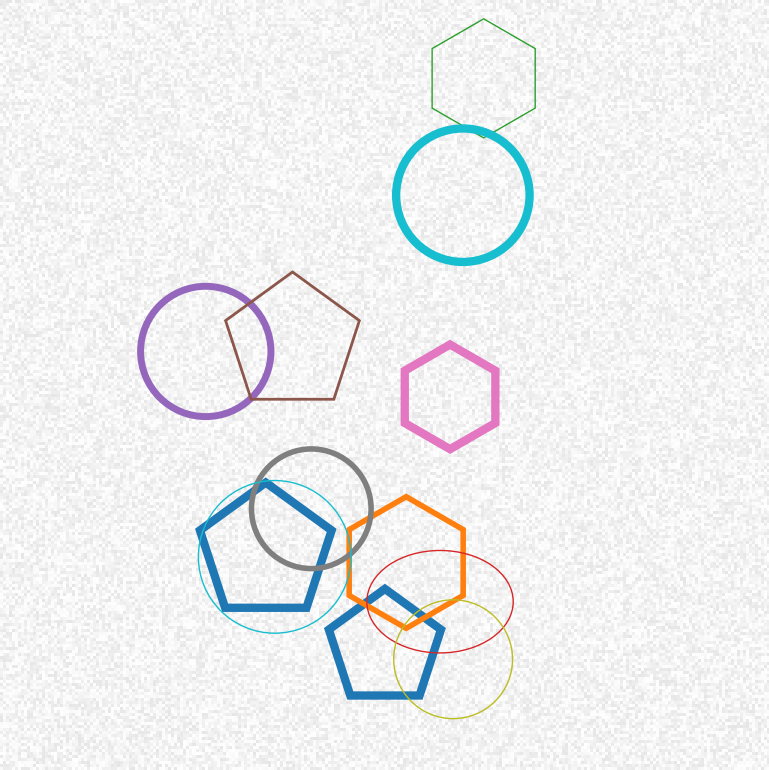[{"shape": "pentagon", "thickness": 3, "radius": 0.45, "center": [0.345, 0.283]}, {"shape": "pentagon", "thickness": 3, "radius": 0.38, "center": [0.5, 0.159]}, {"shape": "hexagon", "thickness": 2, "radius": 0.43, "center": [0.527, 0.269]}, {"shape": "hexagon", "thickness": 0.5, "radius": 0.39, "center": [0.628, 0.898]}, {"shape": "oval", "thickness": 0.5, "radius": 0.48, "center": [0.571, 0.219]}, {"shape": "circle", "thickness": 2.5, "radius": 0.42, "center": [0.267, 0.544]}, {"shape": "pentagon", "thickness": 1, "radius": 0.46, "center": [0.38, 0.555]}, {"shape": "hexagon", "thickness": 3, "radius": 0.34, "center": [0.584, 0.485]}, {"shape": "circle", "thickness": 2, "radius": 0.39, "center": [0.404, 0.339]}, {"shape": "circle", "thickness": 0.5, "radius": 0.39, "center": [0.588, 0.144]}, {"shape": "circle", "thickness": 0.5, "radius": 0.5, "center": [0.357, 0.277]}, {"shape": "circle", "thickness": 3, "radius": 0.43, "center": [0.601, 0.746]}]